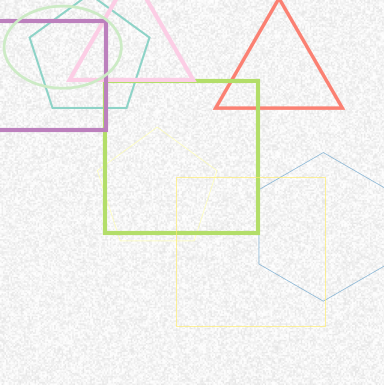[{"shape": "pentagon", "thickness": 1.5, "radius": 0.82, "center": [0.233, 0.852]}, {"shape": "pentagon", "thickness": 0.5, "radius": 0.82, "center": [0.408, 0.506]}, {"shape": "triangle", "thickness": 2.5, "radius": 0.95, "center": [0.725, 0.814]}, {"shape": "hexagon", "thickness": 0.5, "radius": 0.97, "center": [0.84, 0.411]}, {"shape": "square", "thickness": 3, "radius": 0.99, "center": [0.472, 0.593]}, {"shape": "triangle", "thickness": 3, "radius": 0.93, "center": [0.341, 0.885]}, {"shape": "square", "thickness": 3, "radius": 0.71, "center": [0.134, 0.805]}, {"shape": "oval", "thickness": 2, "radius": 0.76, "center": [0.163, 0.877]}, {"shape": "square", "thickness": 0.5, "radius": 0.97, "center": [0.652, 0.347]}]